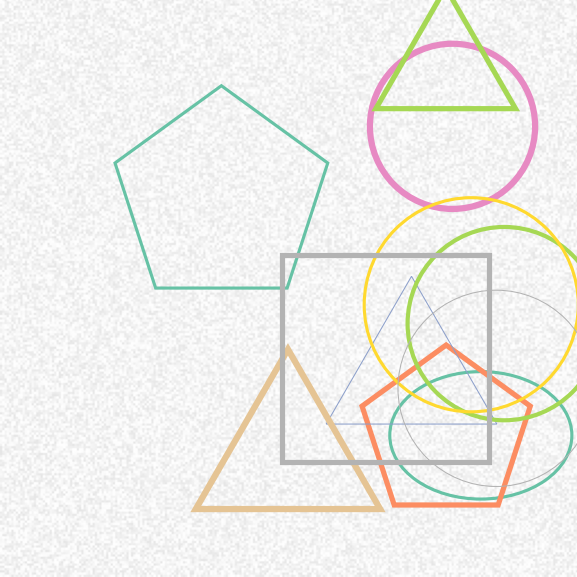[{"shape": "pentagon", "thickness": 1.5, "radius": 0.97, "center": [0.383, 0.657]}, {"shape": "oval", "thickness": 1.5, "radius": 0.79, "center": [0.833, 0.245]}, {"shape": "pentagon", "thickness": 2.5, "radius": 0.77, "center": [0.773, 0.249]}, {"shape": "triangle", "thickness": 0.5, "radius": 0.85, "center": [0.713, 0.35]}, {"shape": "circle", "thickness": 3, "radius": 0.72, "center": [0.784, 0.78]}, {"shape": "circle", "thickness": 2, "radius": 0.84, "center": [0.873, 0.439]}, {"shape": "triangle", "thickness": 2.5, "radius": 0.7, "center": [0.772, 0.881]}, {"shape": "circle", "thickness": 1.5, "radius": 0.93, "center": [0.816, 0.471]}, {"shape": "triangle", "thickness": 3, "radius": 0.92, "center": [0.499, 0.21]}, {"shape": "circle", "thickness": 0.5, "radius": 0.85, "center": [0.859, 0.327]}, {"shape": "square", "thickness": 2.5, "radius": 0.9, "center": [0.667, 0.378]}]